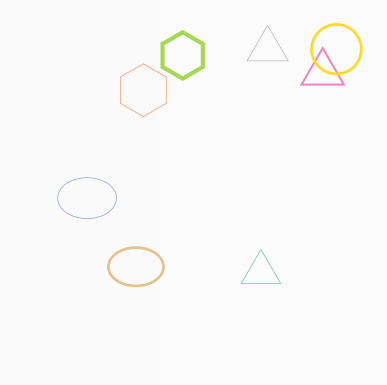[{"shape": "triangle", "thickness": 0.5, "radius": 0.3, "center": [0.673, 0.293]}, {"shape": "hexagon", "thickness": 0.5, "radius": 0.34, "center": [0.37, 0.766]}, {"shape": "oval", "thickness": 0.5, "radius": 0.38, "center": [0.225, 0.485]}, {"shape": "triangle", "thickness": 1.5, "radius": 0.32, "center": [0.833, 0.812]}, {"shape": "hexagon", "thickness": 3, "radius": 0.3, "center": [0.471, 0.856]}, {"shape": "circle", "thickness": 2, "radius": 0.32, "center": [0.868, 0.872]}, {"shape": "oval", "thickness": 2, "radius": 0.36, "center": [0.351, 0.307]}, {"shape": "triangle", "thickness": 0.5, "radius": 0.31, "center": [0.691, 0.873]}]